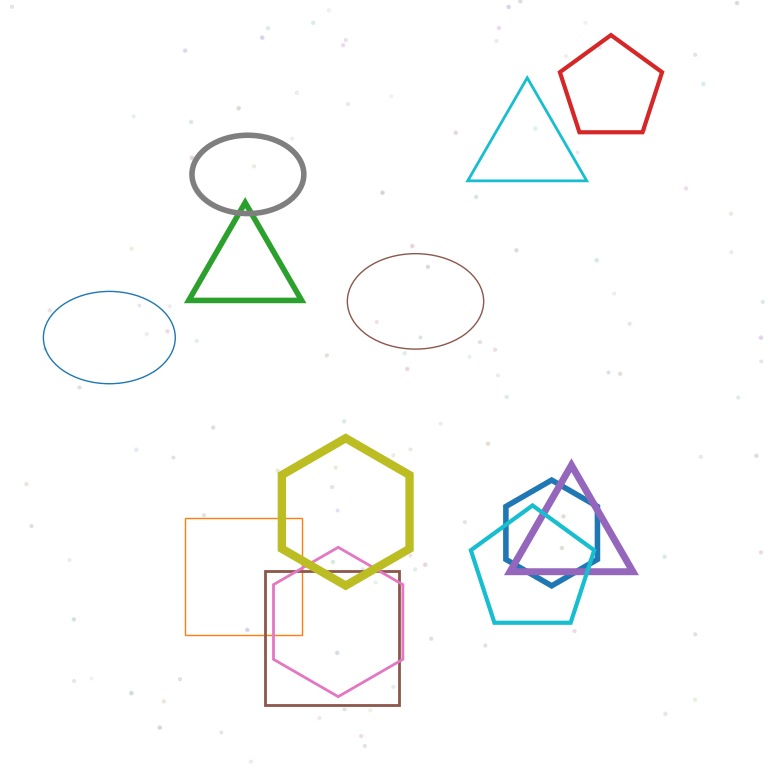[{"shape": "hexagon", "thickness": 2, "radius": 0.34, "center": [0.716, 0.308]}, {"shape": "oval", "thickness": 0.5, "radius": 0.43, "center": [0.142, 0.562]}, {"shape": "square", "thickness": 0.5, "radius": 0.38, "center": [0.316, 0.252]}, {"shape": "triangle", "thickness": 2, "radius": 0.42, "center": [0.318, 0.652]}, {"shape": "pentagon", "thickness": 1.5, "radius": 0.35, "center": [0.793, 0.885]}, {"shape": "triangle", "thickness": 2.5, "radius": 0.46, "center": [0.742, 0.304]}, {"shape": "square", "thickness": 1, "radius": 0.43, "center": [0.431, 0.171]}, {"shape": "oval", "thickness": 0.5, "radius": 0.44, "center": [0.54, 0.609]}, {"shape": "hexagon", "thickness": 1, "radius": 0.48, "center": [0.439, 0.192]}, {"shape": "oval", "thickness": 2, "radius": 0.36, "center": [0.322, 0.774]}, {"shape": "hexagon", "thickness": 3, "radius": 0.48, "center": [0.449, 0.335]}, {"shape": "pentagon", "thickness": 1.5, "radius": 0.42, "center": [0.692, 0.259]}, {"shape": "triangle", "thickness": 1, "radius": 0.45, "center": [0.685, 0.81]}]